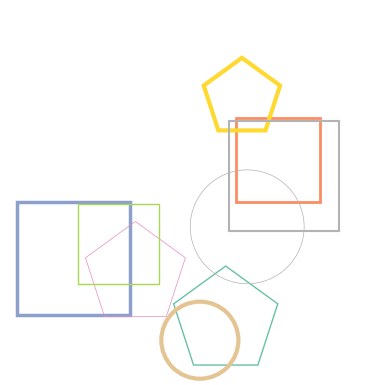[{"shape": "pentagon", "thickness": 1, "radius": 0.71, "center": [0.586, 0.167]}, {"shape": "square", "thickness": 2, "radius": 0.55, "center": [0.723, 0.585]}, {"shape": "square", "thickness": 2.5, "radius": 0.74, "center": [0.191, 0.328]}, {"shape": "pentagon", "thickness": 0.5, "radius": 0.68, "center": [0.352, 0.288]}, {"shape": "square", "thickness": 1, "radius": 0.52, "center": [0.308, 0.367]}, {"shape": "pentagon", "thickness": 3, "radius": 0.52, "center": [0.628, 0.746]}, {"shape": "circle", "thickness": 3, "radius": 0.5, "center": [0.519, 0.116]}, {"shape": "circle", "thickness": 0.5, "radius": 0.74, "center": [0.642, 0.411]}, {"shape": "square", "thickness": 1.5, "radius": 0.72, "center": [0.737, 0.543]}]